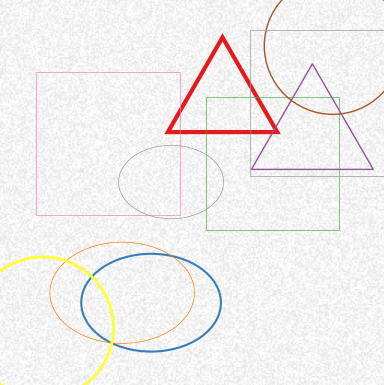[{"shape": "triangle", "thickness": 3, "radius": 0.82, "center": [0.578, 0.739]}, {"shape": "oval", "thickness": 1.5, "radius": 0.91, "center": [0.392, 0.214]}, {"shape": "square", "thickness": 0.5, "radius": 0.87, "center": [0.707, 0.576]}, {"shape": "triangle", "thickness": 1, "radius": 0.91, "center": [0.811, 0.651]}, {"shape": "oval", "thickness": 0.5, "radius": 0.94, "center": [0.317, 0.24]}, {"shape": "circle", "thickness": 2, "radius": 0.92, "center": [0.111, 0.149]}, {"shape": "circle", "thickness": 1, "radius": 0.89, "center": [0.864, 0.881]}, {"shape": "square", "thickness": 0.5, "radius": 0.93, "center": [0.28, 0.627]}, {"shape": "oval", "thickness": 0.5, "radius": 0.68, "center": [0.444, 0.527]}, {"shape": "square", "thickness": 0.5, "radius": 0.95, "center": [0.838, 0.734]}]